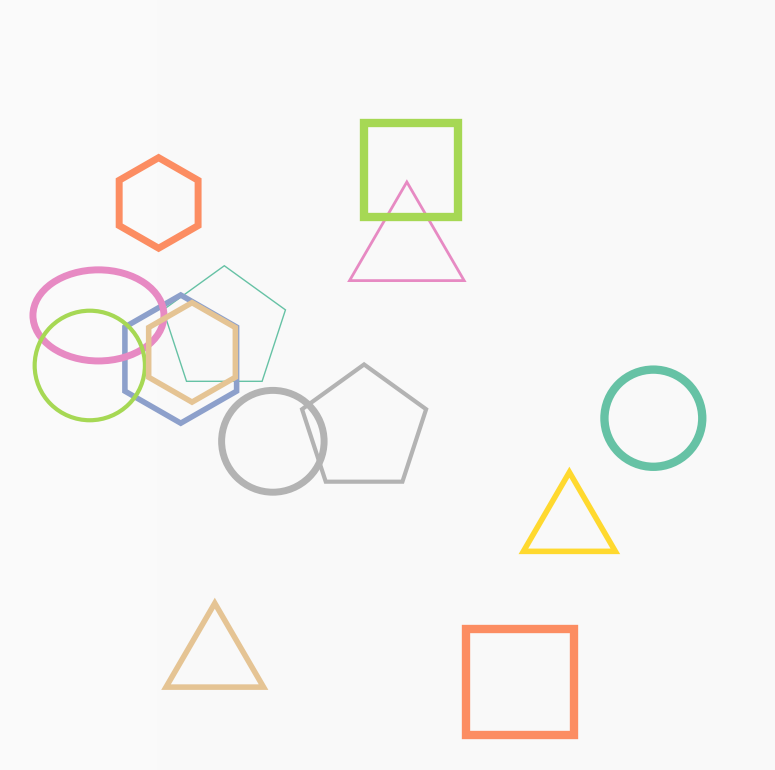[{"shape": "circle", "thickness": 3, "radius": 0.32, "center": [0.843, 0.457]}, {"shape": "pentagon", "thickness": 0.5, "radius": 0.41, "center": [0.289, 0.572]}, {"shape": "square", "thickness": 3, "radius": 0.35, "center": [0.671, 0.115]}, {"shape": "hexagon", "thickness": 2.5, "radius": 0.29, "center": [0.205, 0.736]}, {"shape": "hexagon", "thickness": 2, "radius": 0.42, "center": [0.233, 0.534]}, {"shape": "triangle", "thickness": 1, "radius": 0.43, "center": [0.525, 0.678]}, {"shape": "oval", "thickness": 2.5, "radius": 0.42, "center": [0.127, 0.59]}, {"shape": "circle", "thickness": 1.5, "radius": 0.36, "center": [0.116, 0.525]}, {"shape": "square", "thickness": 3, "radius": 0.3, "center": [0.53, 0.78]}, {"shape": "triangle", "thickness": 2, "radius": 0.34, "center": [0.735, 0.318]}, {"shape": "triangle", "thickness": 2, "radius": 0.36, "center": [0.277, 0.144]}, {"shape": "hexagon", "thickness": 2, "radius": 0.32, "center": [0.248, 0.542]}, {"shape": "pentagon", "thickness": 1.5, "radius": 0.42, "center": [0.47, 0.443]}, {"shape": "circle", "thickness": 2.5, "radius": 0.33, "center": [0.352, 0.427]}]